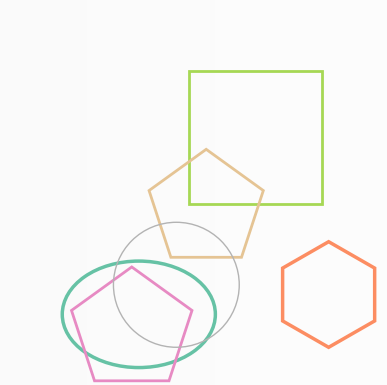[{"shape": "oval", "thickness": 2.5, "radius": 0.99, "center": [0.358, 0.184]}, {"shape": "hexagon", "thickness": 2.5, "radius": 0.69, "center": [0.848, 0.235]}, {"shape": "pentagon", "thickness": 2, "radius": 0.82, "center": [0.34, 0.143]}, {"shape": "square", "thickness": 2, "radius": 0.86, "center": [0.658, 0.643]}, {"shape": "pentagon", "thickness": 2, "radius": 0.78, "center": [0.532, 0.457]}, {"shape": "circle", "thickness": 1, "radius": 0.81, "center": [0.455, 0.26]}]